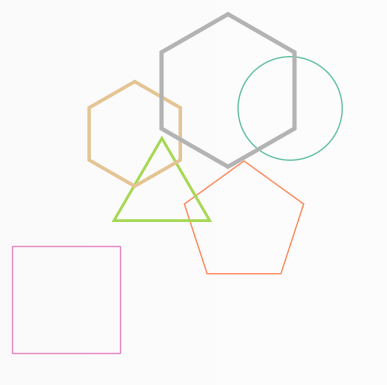[{"shape": "circle", "thickness": 1, "radius": 0.67, "center": [0.749, 0.718]}, {"shape": "pentagon", "thickness": 1, "radius": 0.81, "center": [0.63, 0.42]}, {"shape": "square", "thickness": 1, "radius": 0.7, "center": [0.17, 0.222]}, {"shape": "triangle", "thickness": 2, "radius": 0.71, "center": [0.418, 0.498]}, {"shape": "hexagon", "thickness": 2.5, "radius": 0.68, "center": [0.348, 0.652]}, {"shape": "hexagon", "thickness": 3, "radius": 0.99, "center": [0.588, 0.765]}]